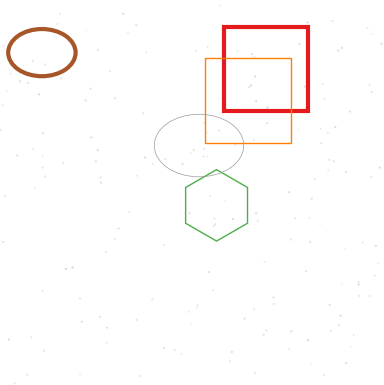[{"shape": "square", "thickness": 3, "radius": 0.55, "center": [0.692, 0.82]}, {"shape": "hexagon", "thickness": 1, "radius": 0.46, "center": [0.563, 0.467]}, {"shape": "square", "thickness": 1, "radius": 0.55, "center": [0.644, 0.739]}, {"shape": "oval", "thickness": 3, "radius": 0.44, "center": [0.109, 0.863]}, {"shape": "oval", "thickness": 0.5, "radius": 0.58, "center": [0.517, 0.622]}]